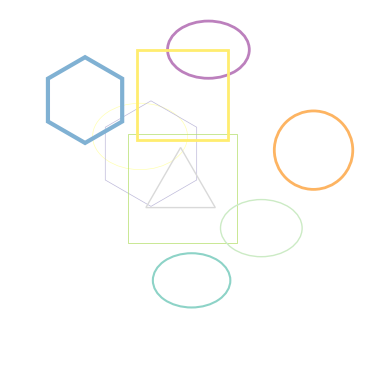[{"shape": "oval", "thickness": 1.5, "radius": 0.5, "center": [0.498, 0.272]}, {"shape": "oval", "thickness": 0.5, "radius": 0.62, "center": [0.364, 0.646]}, {"shape": "hexagon", "thickness": 0.5, "radius": 0.69, "center": [0.392, 0.601]}, {"shape": "hexagon", "thickness": 3, "radius": 0.56, "center": [0.221, 0.74]}, {"shape": "circle", "thickness": 2, "radius": 0.51, "center": [0.814, 0.61]}, {"shape": "square", "thickness": 0.5, "radius": 0.71, "center": [0.474, 0.51]}, {"shape": "triangle", "thickness": 1, "radius": 0.52, "center": [0.469, 0.513]}, {"shape": "oval", "thickness": 2, "radius": 0.53, "center": [0.541, 0.871]}, {"shape": "oval", "thickness": 1, "radius": 0.53, "center": [0.679, 0.407]}, {"shape": "square", "thickness": 2, "radius": 0.59, "center": [0.475, 0.753]}]